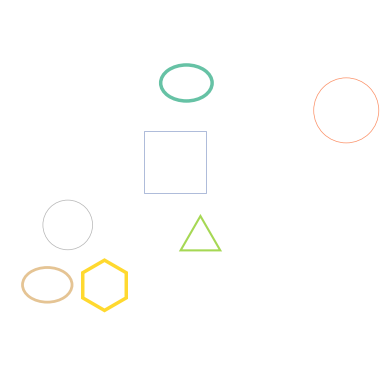[{"shape": "oval", "thickness": 2.5, "radius": 0.33, "center": [0.484, 0.785]}, {"shape": "circle", "thickness": 0.5, "radius": 0.42, "center": [0.899, 0.713]}, {"shape": "square", "thickness": 0.5, "radius": 0.41, "center": [0.455, 0.58]}, {"shape": "triangle", "thickness": 1.5, "radius": 0.3, "center": [0.521, 0.379]}, {"shape": "hexagon", "thickness": 2.5, "radius": 0.33, "center": [0.271, 0.259]}, {"shape": "oval", "thickness": 2, "radius": 0.32, "center": [0.123, 0.26]}, {"shape": "circle", "thickness": 0.5, "radius": 0.32, "center": [0.176, 0.416]}]